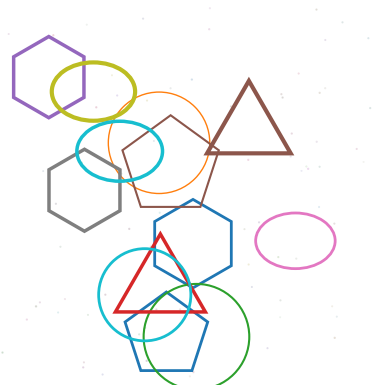[{"shape": "hexagon", "thickness": 2, "radius": 0.57, "center": [0.501, 0.367]}, {"shape": "pentagon", "thickness": 2, "radius": 0.56, "center": [0.432, 0.129]}, {"shape": "circle", "thickness": 1, "radius": 0.66, "center": [0.413, 0.629]}, {"shape": "circle", "thickness": 1.5, "radius": 0.69, "center": [0.51, 0.125]}, {"shape": "triangle", "thickness": 2.5, "radius": 0.67, "center": [0.417, 0.257]}, {"shape": "hexagon", "thickness": 2.5, "radius": 0.53, "center": [0.127, 0.8]}, {"shape": "triangle", "thickness": 3, "radius": 0.63, "center": [0.646, 0.664]}, {"shape": "pentagon", "thickness": 1.5, "radius": 0.66, "center": [0.443, 0.569]}, {"shape": "oval", "thickness": 2, "radius": 0.52, "center": [0.767, 0.375]}, {"shape": "hexagon", "thickness": 2.5, "radius": 0.53, "center": [0.219, 0.506]}, {"shape": "oval", "thickness": 3, "radius": 0.54, "center": [0.243, 0.762]}, {"shape": "oval", "thickness": 2.5, "radius": 0.56, "center": [0.311, 0.607]}, {"shape": "circle", "thickness": 2, "radius": 0.6, "center": [0.376, 0.234]}]